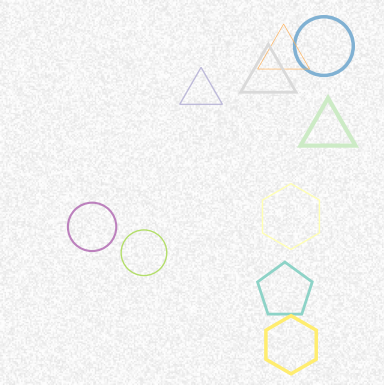[{"shape": "pentagon", "thickness": 2, "radius": 0.37, "center": [0.74, 0.245]}, {"shape": "hexagon", "thickness": 1, "radius": 0.43, "center": [0.756, 0.438]}, {"shape": "triangle", "thickness": 1, "radius": 0.32, "center": [0.522, 0.761]}, {"shape": "circle", "thickness": 2.5, "radius": 0.38, "center": [0.841, 0.88]}, {"shape": "triangle", "thickness": 0.5, "radius": 0.39, "center": [0.737, 0.86]}, {"shape": "circle", "thickness": 1, "radius": 0.3, "center": [0.374, 0.344]}, {"shape": "triangle", "thickness": 2, "radius": 0.42, "center": [0.697, 0.802]}, {"shape": "circle", "thickness": 1.5, "radius": 0.31, "center": [0.239, 0.411]}, {"shape": "triangle", "thickness": 3, "radius": 0.41, "center": [0.852, 0.663]}, {"shape": "hexagon", "thickness": 2.5, "radius": 0.38, "center": [0.756, 0.105]}]